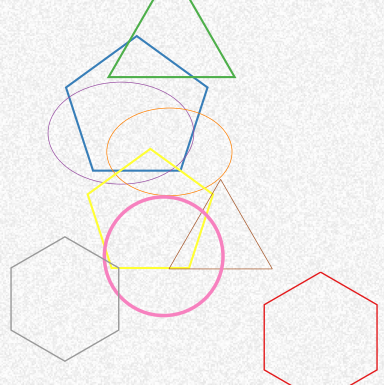[{"shape": "hexagon", "thickness": 1, "radius": 0.85, "center": [0.833, 0.124]}, {"shape": "pentagon", "thickness": 1.5, "radius": 0.97, "center": [0.355, 0.713]}, {"shape": "triangle", "thickness": 1.5, "radius": 0.95, "center": [0.446, 0.894]}, {"shape": "oval", "thickness": 0.5, "radius": 0.95, "center": [0.314, 0.654]}, {"shape": "oval", "thickness": 0.5, "radius": 0.81, "center": [0.44, 0.606]}, {"shape": "pentagon", "thickness": 1.5, "radius": 0.86, "center": [0.391, 0.442]}, {"shape": "triangle", "thickness": 0.5, "radius": 0.78, "center": [0.573, 0.379]}, {"shape": "circle", "thickness": 2.5, "radius": 0.77, "center": [0.425, 0.334]}, {"shape": "hexagon", "thickness": 1, "radius": 0.81, "center": [0.169, 0.223]}]